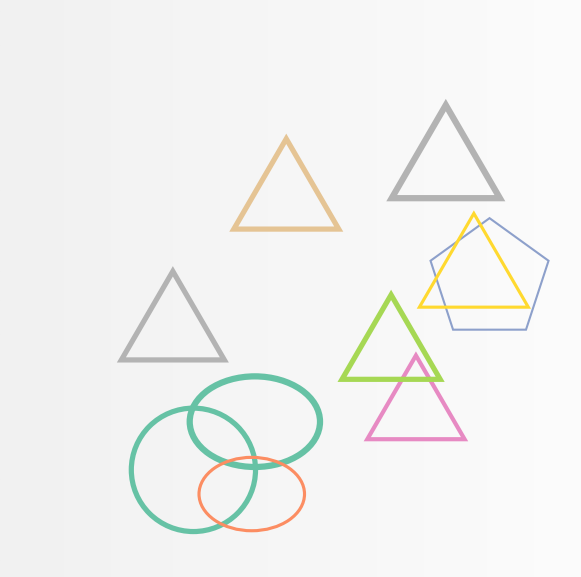[{"shape": "oval", "thickness": 3, "radius": 0.56, "center": [0.438, 0.269]}, {"shape": "circle", "thickness": 2.5, "radius": 0.53, "center": [0.333, 0.186]}, {"shape": "oval", "thickness": 1.5, "radius": 0.45, "center": [0.433, 0.144]}, {"shape": "pentagon", "thickness": 1, "radius": 0.53, "center": [0.842, 0.515]}, {"shape": "triangle", "thickness": 2, "radius": 0.48, "center": [0.716, 0.287]}, {"shape": "triangle", "thickness": 2.5, "radius": 0.49, "center": [0.673, 0.391]}, {"shape": "triangle", "thickness": 1.5, "radius": 0.54, "center": [0.815, 0.521]}, {"shape": "triangle", "thickness": 2.5, "radius": 0.52, "center": [0.493, 0.655]}, {"shape": "triangle", "thickness": 3, "radius": 0.54, "center": [0.767, 0.71]}, {"shape": "triangle", "thickness": 2.5, "radius": 0.51, "center": [0.297, 0.427]}]